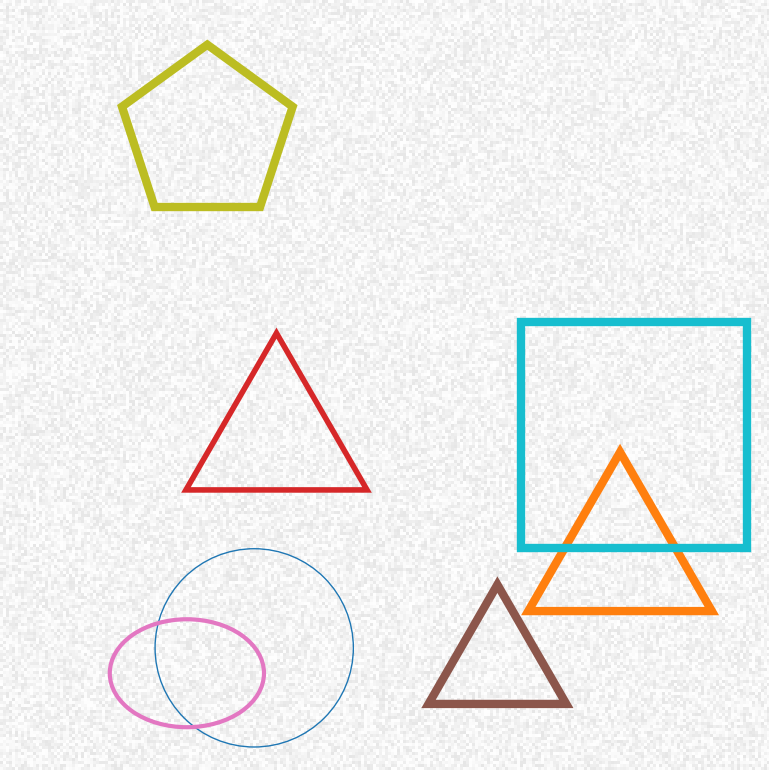[{"shape": "circle", "thickness": 0.5, "radius": 0.64, "center": [0.33, 0.159]}, {"shape": "triangle", "thickness": 3, "radius": 0.69, "center": [0.805, 0.275]}, {"shape": "triangle", "thickness": 2, "radius": 0.68, "center": [0.359, 0.432]}, {"shape": "triangle", "thickness": 3, "radius": 0.52, "center": [0.646, 0.137]}, {"shape": "oval", "thickness": 1.5, "radius": 0.5, "center": [0.243, 0.126]}, {"shape": "pentagon", "thickness": 3, "radius": 0.58, "center": [0.269, 0.825]}, {"shape": "square", "thickness": 3, "radius": 0.73, "center": [0.823, 0.435]}]